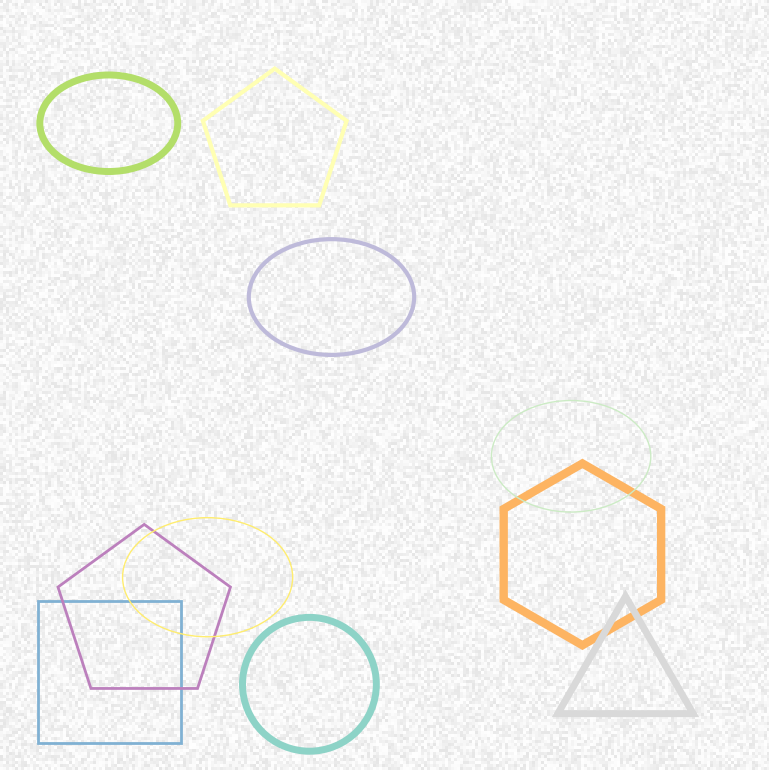[{"shape": "circle", "thickness": 2.5, "radius": 0.43, "center": [0.402, 0.111]}, {"shape": "pentagon", "thickness": 1.5, "radius": 0.49, "center": [0.357, 0.813]}, {"shape": "oval", "thickness": 1.5, "radius": 0.54, "center": [0.431, 0.614]}, {"shape": "square", "thickness": 1, "radius": 0.46, "center": [0.142, 0.127]}, {"shape": "hexagon", "thickness": 3, "radius": 0.59, "center": [0.756, 0.28]}, {"shape": "oval", "thickness": 2.5, "radius": 0.45, "center": [0.141, 0.84]}, {"shape": "triangle", "thickness": 2.5, "radius": 0.51, "center": [0.812, 0.124]}, {"shape": "pentagon", "thickness": 1, "radius": 0.59, "center": [0.187, 0.201]}, {"shape": "oval", "thickness": 0.5, "radius": 0.52, "center": [0.742, 0.407]}, {"shape": "oval", "thickness": 0.5, "radius": 0.55, "center": [0.27, 0.25]}]